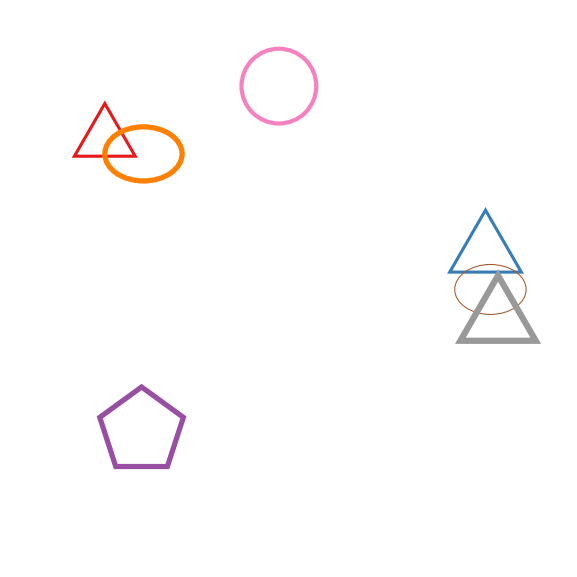[{"shape": "triangle", "thickness": 1.5, "radius": 0.3, "center": [0.182, 0.759]}, {"shape": "triangle", "thickness": 1.5, "radius": 0.36, "center": [0.841, 0.564]}, {"shape": "pentagon", "thickness": 2.5, "radius": 0.38, "center": [0.245, 0.253]}, {"shape": "oval", "thickness": 2.5, "radius": 0.33, "center": [0.248, 0.733]}, {"shape": "oval", "thickness": 0.5, "radius": 0.31, "center": [0.849, 0.498]}, {"shape": "circle", "thickness": 2, "radius": 0.32, "center": [0.483, 0.85]}, {"shape": "triangle", "thickness": 3, "radius": 0.38, "center": [0.862, 0.447]}]